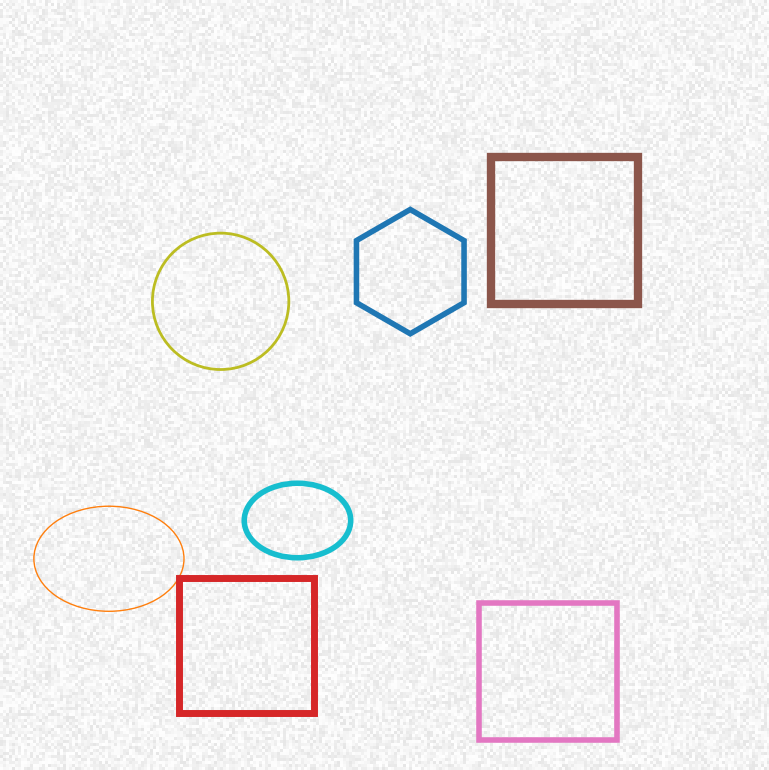[{"shape": "hexagon", "thickness": 2, "radius": 0.4, "center": [0.533, 0.647]}, {"shape": "oval", "thickness": 0.5, "radius": 0.49, "center": [0.141, 0.274]}, {"shape": "square", "thickness": 2.5, "radius": 0.44, "center": [0.32, 0.162]}, {"shape": "square", "thickness": 3, "radius": 0.48, "center": [0.733, 0.7]}, {"shape": "square", "thickness": 2, "radius": 0.45, "center": [0.712, 0.128]}, {"shape": "circle", "thickness": 1, "radius": 0.44, "center": [0.287, 0.609]}, {"shape": "oval", "thickness": 2, "radius": 0.35, "center": [0.386, 0.324]}]